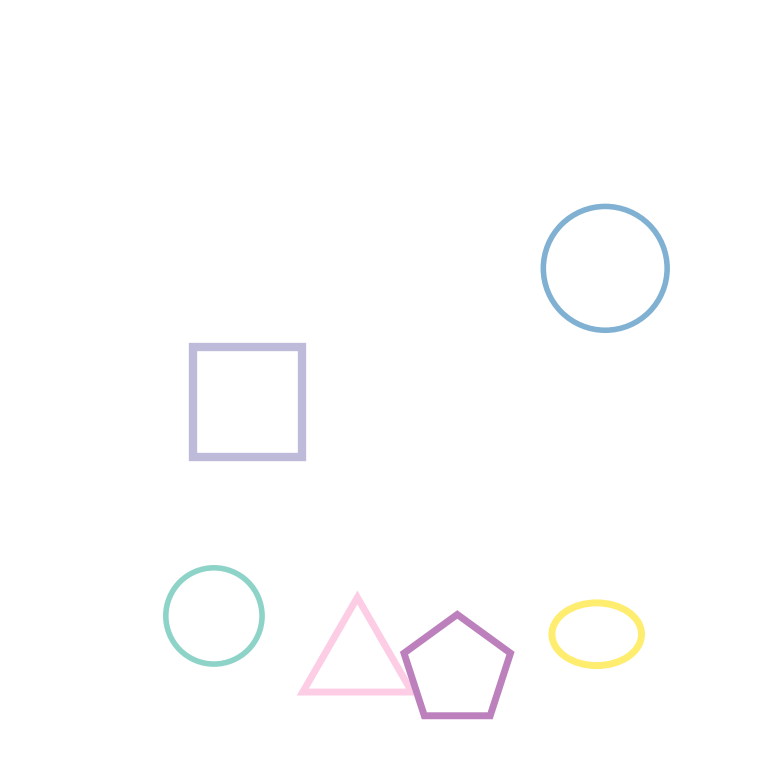[{"shape": "circle", "thickness": 2, "radius": 0.31, "center": [0.278, 0.2]}, {"shape": "square", "thickness": 3, "radius": 0.36, "center": [0.321, 0.478]}, {"shape": "circle", "thickness": 2, "radius": 0.4, "center": [0.786, 0.652]}, {"shape": "triangle", "thickness": 2.5, "radius": 0.41, "center": [0.464, 0.142]}, {"shape": "pentagon", "thickness": 2.5, "radius": 0.36, "center": [0.594, 0.129]}, {"shape": "oval", "thickness": 2.5, "radius": 0.29, "center": [0.775, 0.176]}]